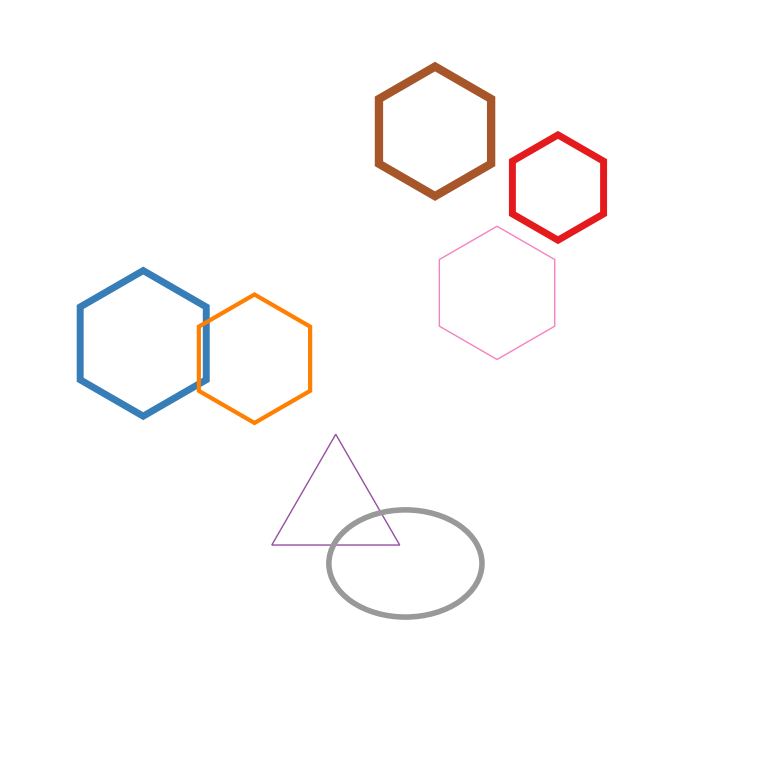[{"shape": "hexagon", "thickness": 2.5, "radius": 0.34, "center": [0.725, 0.756]}, {"shape": "hexagon", "thickness": 2.5, "radius": 0.47, "center": [0.186, 0.554]}, {"shape": "triangle", "thickness": 0.5, "radius": 0.48, "center": [0.436, 0.34]}, {"shape": "hexagon", "thickness": 1.5, "radius": 0.42, "center": [0.33, 0.534]}, {"shape": "hexagon", "thickness": 3, "radius": 0.42, "center": [0.565, 0.829]}, {"shape": "hexagon", "thickness": 0.5, "radius": 0.43, "center": [0.646, 0.62]}, {"shape": "oval", "thickness": 2, "radius": 0.5, "center": [0.527, 0.268]}]